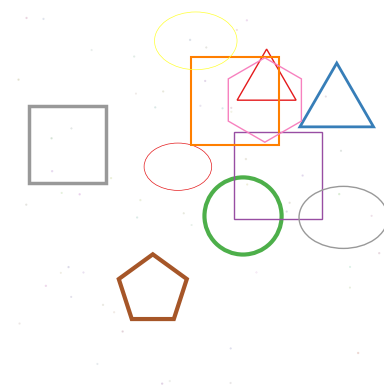[{"shape": "triangle", "thickness": 1, "radius": 0.44, "center": [0.692, 0.784]}, {"shape": "oval", "thickness": 0.5, "radius": 0.44, "center": [0.462, 0.567]}, {"shape": "triangle", "thickness": 2, "radius": 0.55, "center": [0.875, 0.726]}, {"shape": "circle", "thickness": 3, "radius": 0.5, "center": [0.631, 0.439]}, {"shape": "square", "thickness": 1, "radius": 0.57, "center": [0.722, 0.544]}, {"shape": "square", "thickness": 1.5, "radius": 0.57, "center": [0.61, 0.737]}, {"shape": "oval", "thickness": 0.5, "radius": 0.54, "center": [0.509, 0.894]}, {"shape": "pentagon", "thickness": 3, "radius": 0.46, "center": [0.397, 0.247]}, {"shape": "hexagon", "thickness": 1, "radius": 0.55, "center": [0.688, 0.74]}, {"shape": "square", "thickness": 2.5, "radius": 0.5, "center": [0.175, 0.625]}, {"shape": "oval", "thickness": 1, "radius": 0.58, "center": [0.892, 0.435]}]